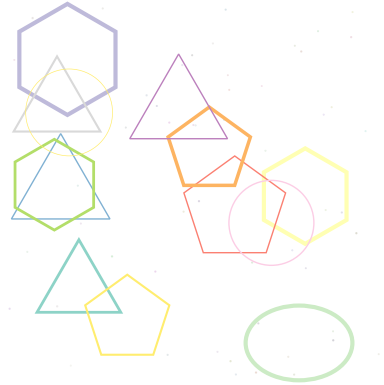[{"shape": "triangle", "thickness": 2, "radius": 0.63, "center": [0.205, 0.252]}, {"shape": "hexagon", "thickness": 3, "radius": 0.62, "center": [0.793, 0.491]}, {"shape": "hexagon", "thickness": 3, "radius": 0.72, "center": [0.175, 0.846]}, {"shape": "pentagon", "thickness": 1, "radius": 0.69, "center": [0.61, 0.456]}, {"shape": "triangle", "thickness": 1, "radius": 0.74, "center": [0.158, 0.505]}, {"shape": "pentagon", "thickness": 2.5, "radius": 0.56, "center": [0.543, 0.609]}, {"shape": "hexagon", "thickness": 2, "radius": 0.59, "center": [0.141, 0.52]}, {"shape": "circle", "thickness": 1, "radius": 0.55, "center": [0.705, 0.421]}, {"shape": "triangle", "thickness": 1.5, "radius": 0.65, "center": [0.148, 0.723]}, {"shape": "triangle", "thickness": 1, "radius": 0.73, "center": [0.464, 0.713]}, {"shape": "oval", "thickness": 3, "radius": 0.69, "center": [0.777, 0.109]}, {"shape": "circle", "thickness": 0.5, "radius": 0.56, "center": [0.18, 0.708]}, {"shape": "pentagon", "thickness": 1.5, "radius": 0.57, "center": [0.331, 0.172]}]